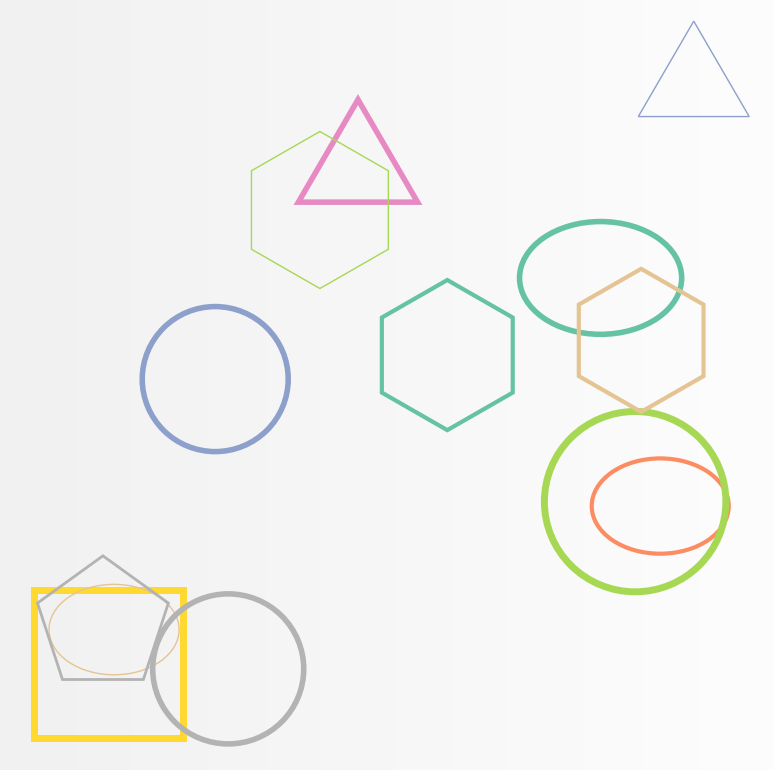[{"shape": "oval", "thickness": 2, "radius": 0.52, "center": [0.775, 0.639]}, {"shape": "hexagon", "thickness": 1.5, "radius": 0.49, "center": [0.577, 0.539]}, {"shape": "oval", "thickness": 1.5, "radius": 0.44, "center": [0.852, 0.343]}, {"shape": "circle", "thickness": 2, "radius": 0.47, "center": [0.278, 0.508]}, {"shape": "triangle", "thickness": 0.5, "radius": 0.41, "center": [0.895, 0.89]}, {"shape": "triangle", "thickness": 2, "radius": 0.44, "center": [0.462, 0.782]}, {"shape": "circle", "thickness": 2.5, "radius": 0.59, "center": [0.82, 0.349]}, {"shape": "hexagon", "thickness": 0.5, "radius": 0.51, "center": [0.413, 0.727]}, {"shape": "square", "thickness": 2.5, "radius": 0.48, "center": [0.14, 0.138]}, {"shape": "hexagon", "thickness": 1.5, "radius": 0.46, "center": [0.827, 0.558]}, {"shape": "oval", "thickness": 0.5, "radius": 0.42, "center": [0.147, 0.182]}, {"shape": "pentagon", "thickness": 1, "radius": 0.44, "center": [0.133, 0.189]}, {"shape": "circle", "thickness": 2, "radius": 0.49, "center": [0.294, 0.131]}]